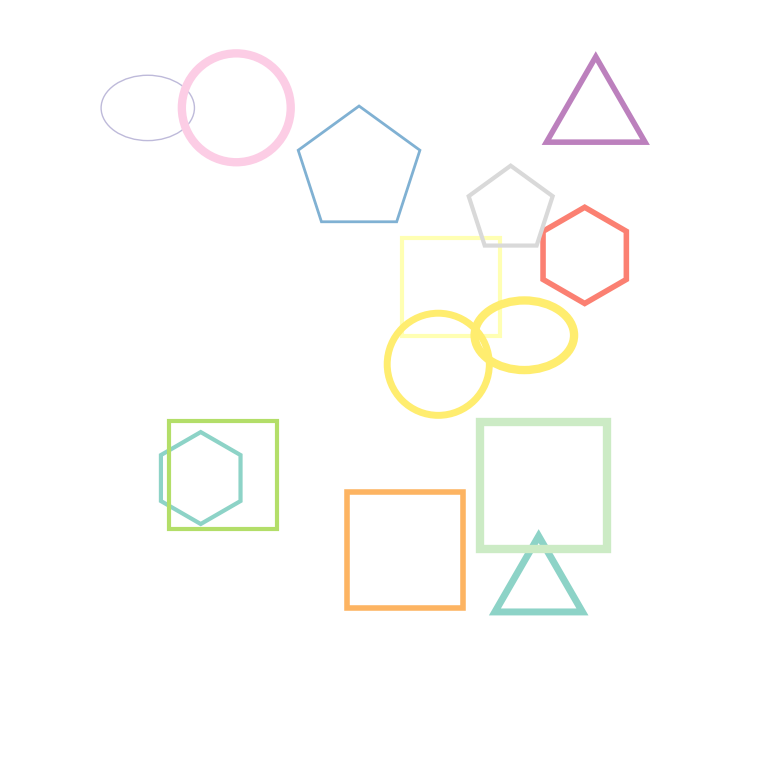[{"shape": "hexagon", "thickness": 1.5, "radius": 0.3, "center": [0.261, 0.379]}, {"shape": "triangle", "thickness": 2.5, "radius": 0.33, "center": [0.7, 0.238]}, {"shape": "square", "thickness": 1.5, "radius": 0.32, "center": [0.586, 0.627]}, {"shape": "oval", "thickness": 0.5, "radius": 0.3, "center": [0.192, 0.86]}, {"shape": "hexagon", "thickness": 2, "radius": 0.31, "center": [0.759, 0.668]}, {"shape": "pentagon", "thickness": 1, "radius": 0.42, "center": [0.466, 0.779]}, {"shape": "square", "thickness": 2, "radius": 0.38, "center": [0.526, 0.286]}, {"shape": "square", "thickness": 1.5, "radius": 0.35, "center": [0.289, 0.383]}, {"shape": "circle", "thickness": 3, "radius": 0.35, "center": [0.307, 0.86]}, {"shape": "pentagon", "thickness": 1.5, "radius": 0.29, "center": [0.663, 0.727]}, {"shape": "triangle", "thickness": 2, "radius": 0.37, "center": [0.774, 0.852]}, {"shape": "square", "thickness": 3, "radius": 0.42, "center": [0.706, 0.37]}, {"shape": "oval", "thickness": 3, "radius": 0.32, "center": [0.681, 0.565]}, {"shape": "circle", "thickness": 2.5, "radius": 0.33, "center": [0.569, 0.527]}]